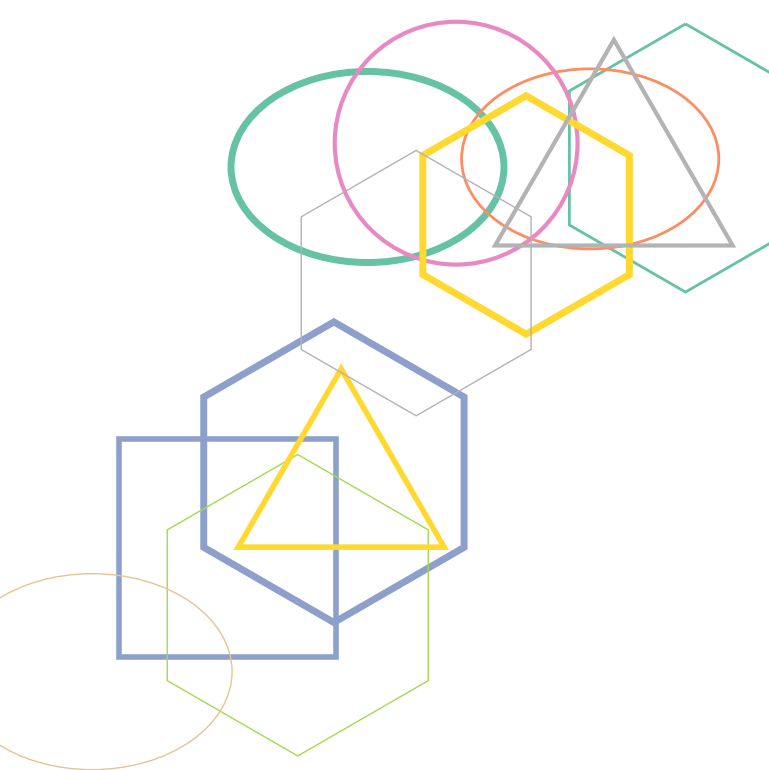[{"shape": "oval", "thickness": 2.5, "radius": 0.89, "center": [0.477, 0.783]}, {"shape": "hexagon", "thickness": 1, "radius": 0.87, "center": [0.89, 0.795]}, {"shape": "oval", "thickness": 1, "radius": 0.84, "center": [0.766, 0.794]}, {"shape": "square", "thickness": 2, "radius": 0.71, "center": [0.296, 0.288]}, {"shape": "hexagon", "thickness": 2.5, "radius": 0.98, "center": [0.434, 0.387]}, {"shape": "circle", "thickness": 1.5, "radius": 0.79, "center": [0.592, 0.814]}, {"shape": "hexagon", "thickness": 0.5, "radius": 0.98, "center": [0.387, 0.214]}, {"shape": "triangle", "thickness": 2, "radius": 0.77, "center": [0.443, 0.367]}, {"shape": "hexagon", "thickness": 2.5, "radius": 0.77, "center": [0.683, 0.721]}, {"shape": "oval", "thickness": 0.5, "radius": 0.91, "center": [0.12, 0.128]}, {"shape": "triangle", "thickness": 1.5, "radius": 0.89, "center": [0.797, 0.77]}, {"shape": "hexagon", "thickness": 0.5, "radius": 0.86, "center": [0.54, 0.632]}]